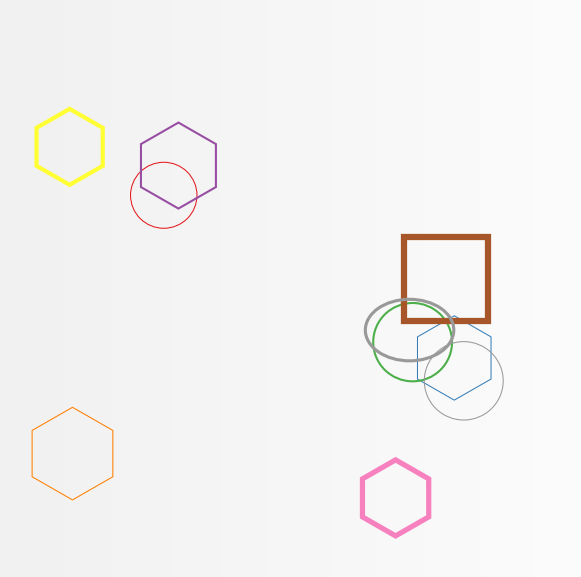[{"shape": "circle", "thickness": 0.5, "radius": 0.29, "center": [0.282, 0.661]}, {"shape": "hexagon", "thickness": 0.5, "radius": 0.37, "center": [0.782, 0.379]}, {"shape": "circle", "thickness": 1, "radius": 0.34, "center": [0.71, 0.407]}, {"shape": "hexagon", "thickness": 1, "radius": 0.37, "center": [0.307, 0.712]}, {"shape": "hexagon", "thickness": 0.5, "radius": 0.4, "center": [0.125, 0.214]}, {"shape": "hexagon", "thickness": 2, "radius": 0.33, "center": [0.12, 0.745]}, {"shape": "square", "thickness": 3, "radius": 0.36, "center": [0.767, 0.516]}, {"shape": "hexagon", "thickness": 2.5, "radius": 0.33, "center": [0.681, 0.137]}, {"shape": "circle", "thickness": 0.5, "radius": 0.34, "center": [0.798, 0.34]}, {"shape": "oval", "thickness": 1.5, "radius": 0.38, "center": [0.705, 0.428]}]